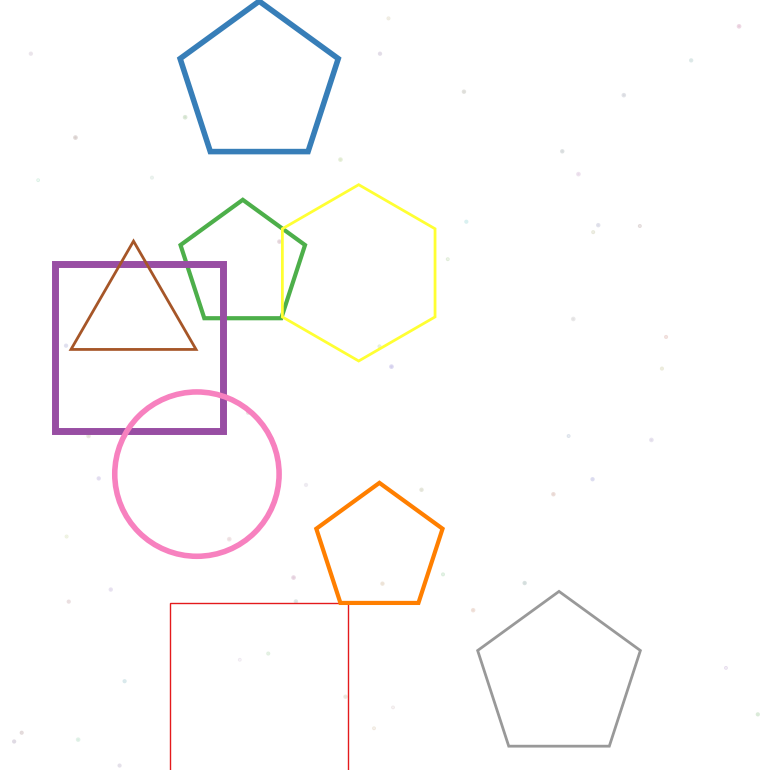[{"shape": "square", "thickness": 0.5, "radius": 0.58, "center": [0.336, 0.101]}, {"shape": "pentagon", "thickness": 2, "radius": 0.54, "center": [0.337, 0.89]}, {"shape": "pentagon", "thickness": 1.5, "radius": 0.43, "center": [0.315, 0.655]}, {"shape": "square", "thickness": 2.5, "radius": 0.54, "center": [0.18, 0.549]}, {"shape": "pentagon", "thickness": 1.5, "radius": 0.43, "center": [0.493, 0.287]}, {"shape": "hexagon", "thickness": 1, "radius": 0.57, "center": [0.466, 0.646]}, {"shape": "triangle", "thickness": 1, "radius": 0.47, "center": [0.173, 0.593]}, {"shape": "circle", "thickness": 2, "radius": 0.53, "center": [0.256, 0.384]}, {"shape": "pentagon", "thickness": 1, "radius": 0.56, "center": [0.726, 0.121]}]